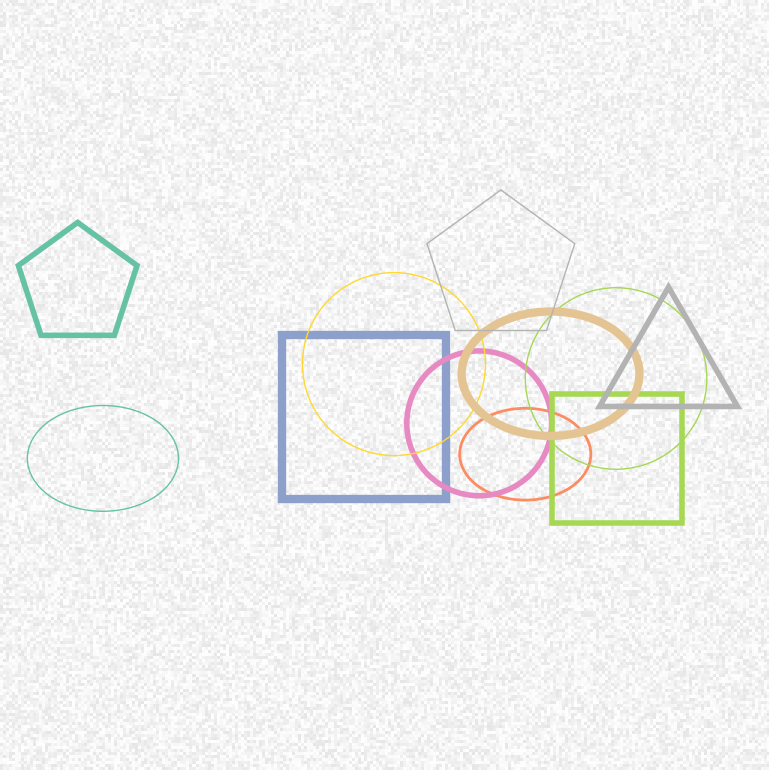[{"shape": "oval", "thickness": 0.5, "radius": 0.49, "center": [0.134, 0.405]}, {"shape": "pentagon", "thickness": 2, "radius": 0.41, "center": [0.101, 0.63]}, {"shape": "oval", "thickness": 1, "radius": 0.43, "center": [0.682, 0.41]}, {"shape": "square", "thickness": 3, "radius": 0.53, "center": [0.472, 0.458]}, {"shape": "circle", "thickness": 2, "radius": 0.47, "center": [0.622, 0.45]}, {"shape": "circle", "thickness": 0.5, "radius": 0.59, "center": [0.8, 0.508]}, {"shape": "square", "thickness": 2, "radius": 0.42, "center": [0.801, 0.404]}, {"shape": "circle", "thickness": 0.5, "radius": 0.59, "center": [0.512, 0.527]}, {"shape": "oval", "thickness": 3, "radius": 0.58, "center": [0.715, 0.515]}, {"shape": "triangle", "thickness": 2, "radius": 0.52, "center": [0.868, 0.524]}, {"shape": "pentagon", "thickness": 0.5, "radius": 0.5, "center": [0.65, 0.652]}]